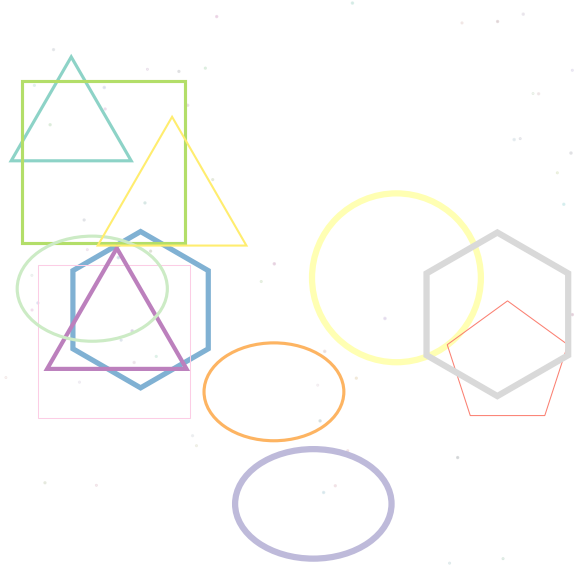[{"shape": "triangle", "thickness": 1.5, "radius": 0.6, "center": [0.123, 0.781]}, {"shape": "circle", "thickness": 3, "radius": 0.73, "center": [0.686, 0.518]}, {"shape": "oval", "thickness": 3, "radius": 0.68, "center": [0.543, 0.127]}, {"shape": "pentagon", "thickness": 0.5, "radius": 0.55, "center": [0.879, 0.368]}, {"shape": "hexagon", "thickness": 2.5, "radius": 0.68, "center": [0.243, 0.463]}, {"shape": "oval", "thickness": 1.5, "radius": 0.61, "center": [0.474, 0.321]}, {"shape": "square", "thickness": 1.5, "radius": 0.7, "center": [0.179, 0.719]}, {"shape": "square", "thickness": 0.5, "radius": 0.66, "center": [0.198, 0.408]}, {"shape": "hexagon", "thickness": 3, "radius": 0.71, "center": [0.861, 0.455]}, {"shape": "triangle", "thickness": 2, "radius": 0.7, "center": [0.202, 0.43]}, {"shape": "oval", "thickness": 1.5, "radius": 0.65, "center": [0.16, 0.499]}, {"shape": "triangle", "thickness": 1, "radius": 0.74, "center": [0.298, 0.648]}]